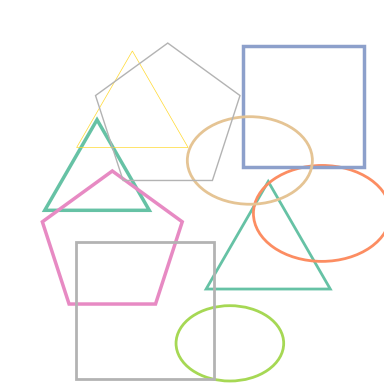[{"shape": "triangle", "thickness": 2, "radius": 0.93, "center": [0.697, 0.342]}, {"shape": "triangle", "thickness": 2.5, "radius": 0.78, "center": [0.252, 0.532]}, {"shape": "oval", "thickness": 2, "radius": 0.89, "center": [0.836, 0.446]}, {"shape": "square", "thickness": 2.5, "radius": 0.79, "center": [0.788, 0.723]}, {"shape": "pentagon", "thickness": 2.5, "radius": 0.96, "center": [0.292, 0.365]}, {"shape": "oval", "thickness": 2, "radius": 0.7, "center": [0.597, 0.108]}, {"shape": "triangle", "thickness": 0.5, "radius": 0.84, "center": [0.344, 0.7]}, {"shape": "oval", "thickness": 2, "radius": 0.81, "center": [0.649, 0.583]}, {"shape": "square", "thickness": 2, "radius": 0.89, "center": [0.377, 0.194]}, {"shape": "pentagon", "thickness": 1, "radius": 0.99, "center": [0.436, 0.691]}]